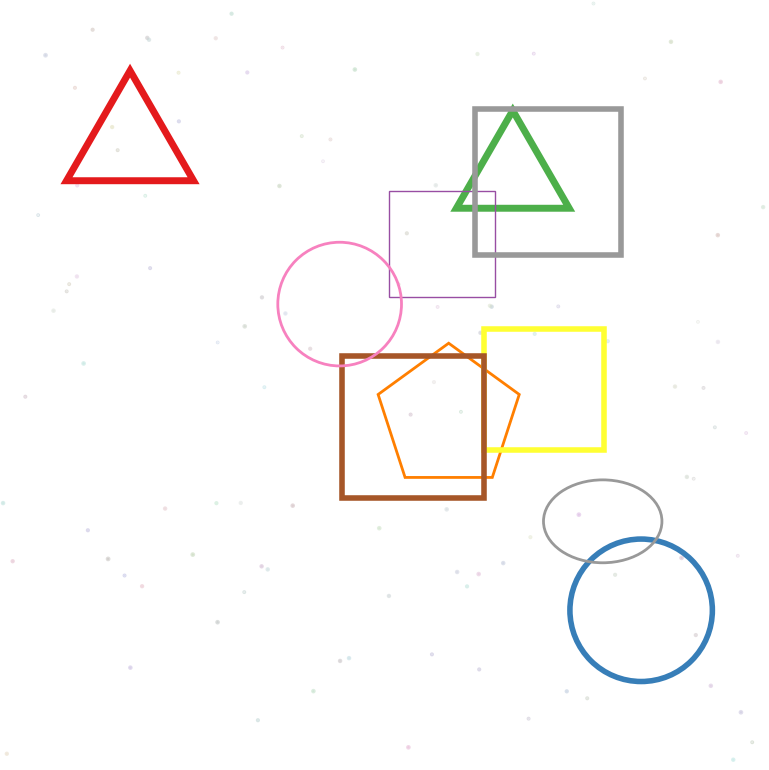[{"shape": "triangle", "thickness": 2.5, "radius": 0.48, "center": [0.169, 0.813]}, {"shape": "circle", "thickness": 2, "radius": 0.46, "center": [0.833, 0.207]}, {"shape": "triangle", "thickness": 2.5, "radius": 0.42, "center": [0.666, 0.772]}, {"shape": "square", "thickness": 0.5, "radius": 0.34, "center": [0.574, 0.683]}, {"shape": "pentagon", "thickness": 1, "radius": 0.48, "center": [0.583, 0.458]}, {"shape": "square", "thickness": 2, "radius": 0.39, "center": [0.707, 0.494]}, {"shape": "square", "thickness": 2, "radius": 0.46, "center": [0.536, 0.445]}, {"shape": "circle", "thickness": 1, "radius": 0.4, "center": [0.441, 0.605]}, {"shape": "oval", "thickness": 1, "radius": 0.38, "center": [0.783, 0.323]}, {"shape": "square", "thickness": 2, "radius": 0.47, "center": [0.711, 0.763]}]